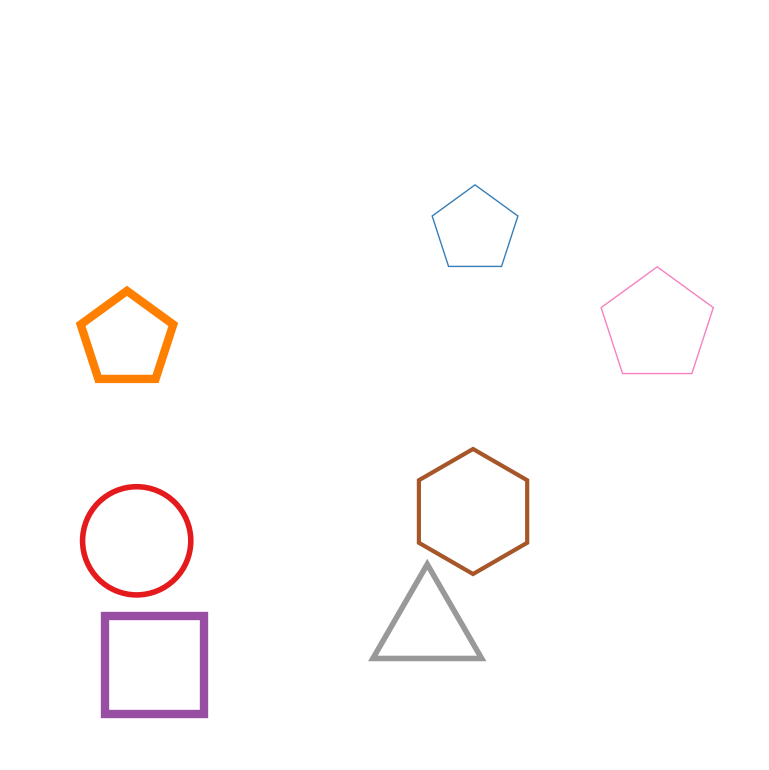[{"shape": "circle", "thickness": 2, "radius": 0.35, "center": [0.178, 0.298]}, {"shape": "pentagon", "thickness": 0.5, "radius": 0.29, "center": [0.617, 0.701]}, {"shape": "square", "thickness": 3, "radius": 0.32, "center": [0.201, 0.136]}, {"shape": "pentagon", "thickness": 3, "radius": 0.32, "center": [0.165, 0.559]}, {"shape": "hexagon", "thickness": 1.5, "radius": 0.41, "center": [0.614, 0.336]}, {"shape": "pentagon", "thickness": 0.5, "radius": 0.38, "center": [0.854, 0.577]}, {"shape": "triangle", "thickness": 2, "radius": 0.41, "center": [0.555, 0.186]}]